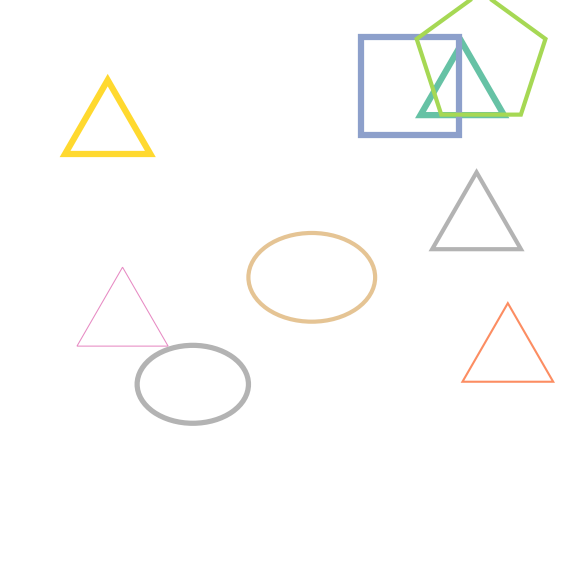[{"shape": "triangle", "thickness": 3, "radius": 0.42, "center": [0.8, 0.842]}, {"shape": "triangle", "thickness": 1, "radius": 0.45, "center": [0.879, 0.383]}, {"shape": "square", "thickness": 3, "radius": 0.43, "center": [0.71, 0.851]}, {"shape": "triangle", "thickness": 0.5, "radius": 0.46, "center": [0.212, 0.445]}, {"shape": "pentagon", "thickness": 2, "radius": 0.59, "center": [0.833, 0.896]}, {"shape": "triangle", "thickness": 3, "radius": 0.43, "center": [0.187, 0.775]}, {"shape": "oval", "thickness": 2, "radius": 0.55, "center": [0.54, 0.519]}, {"shape": "triangle", "thickness": 2, "radius": 0.44, "center": [0.825, 0.612]}, {"shape": "oval", "thickness": 2.5, "radius": 0.48, "center": [0.334, 0.334]}]